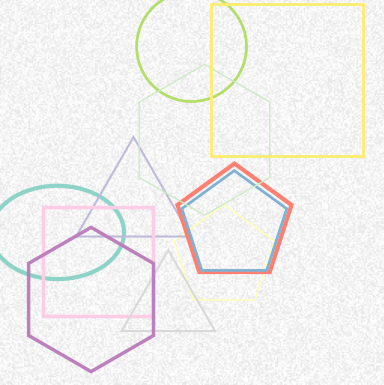[{"shape": "oval", "thickness": 3, "radius": 0.87, "center": [0.149, 0.396]}, {"shape": "pentagon", "thickness": 1, "radius": 0.68, "center": [0.582, 0.332]}, {"shape": "triangle", "thickness": 1.5, "radius": 0.86, "center": [0.347, 0.472]}, {"shape": "pentagon", "thickness": 3, "radius": 0.78, "center": [0.609, 0.419]}, {"shape": "pentagon", "thickness": 2, "radius": 0.72, "center": [0.609, 0.414]}, {"shape": "circle", "thickness": 2, "radius": 0.71, "center": [0.498, 0.879]}, {"shape": "square", "thickness": 2.5, "radius": 0.71, "center": [0.254, 0.321]}, {"shape": "triangle", "thickness": 1.5, "radius": 0.7, "center": [0.437, 0.21]}, {"shape": "hexagon", "thickness": 2.5, "radius": 0.94, "center": [0.237, 0.222]}, {"shape": "hexagon", "thickness": 1, "radius": 0.98, "center": [0.531, 0.637]}, {"shape": "square", "thickness": 2, "radius": 0.99, "center": [0.746, 0.792]}]